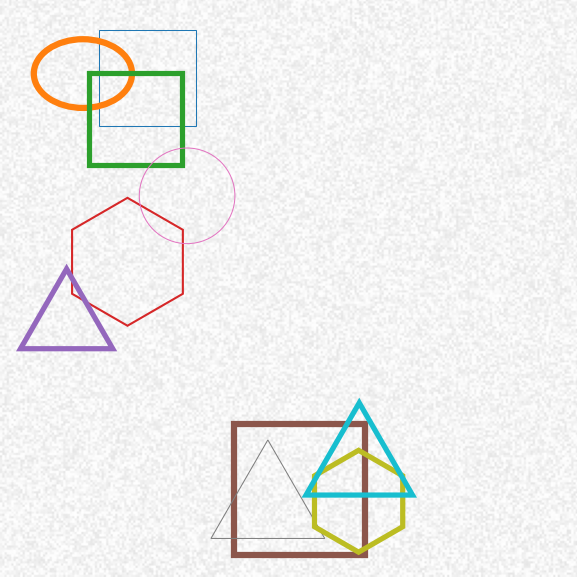[{"shape": "square", "thickness": 0.5, "radius": 0.42, "center": [0.256, 0.864]}, {"shape": "oval", "thickness": 3, "radius": 0.43, "center": [0.144, 0.872]}, {"shape": "square", "thickness": 2.5, "radius": 0.4, "center": [0.235, 0.793]}, {"shape": "hexagon", "thickness": 1, "radius": 0.55, "center": [0.221, 0.546]}, {"shape": "triangle", "thickness": 2.5, "radius": 0.46, "center": [0.115, 0.441]}, {"shape": "square", "thickness": 3, "radius": 0.57, "center": [0.519, 0.151]}, {"shape": "circle", "thickness": 0.5, "radius": 0.41, "center": [0.324, 0.66]}, {"shape": "triangle", "thickness": 0.5, "radius": 0.57, "center": [0.464, 0.124]}, {"shape": "hexagon", "thickness": 2.5, "radius": 0.44, "center": [0.621, 0.131]}, {"shape": "triangle", "thickness": 2.5, "radius": 0.53, "center": [0.622, 0.195]}]